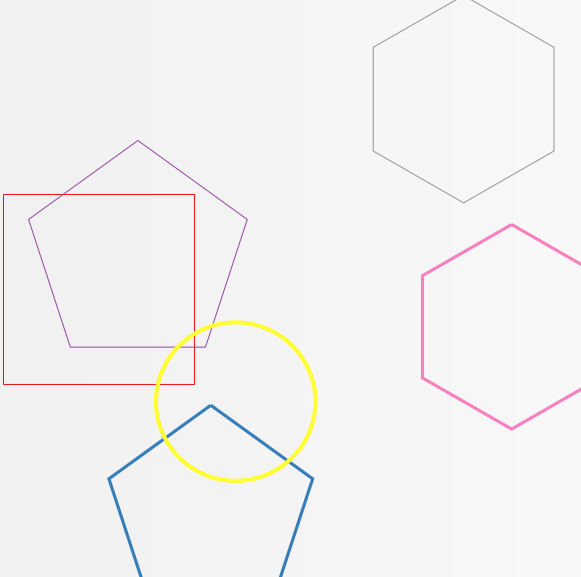[{"shape": "square", "thickness": 0.5, "radius": 0.82, "center": [0.169, 0.499]}, {"shape": "pentagon", "thickness": 1.5, "radius": 0.92, "center": [0.363, 0.113]}, {"shape": "pentagon", "thickness": 0.5, "radius": 0.99, "center": [0.237, 0.558]}, {"shape": "circle", "thickness": 2, "radius": 0.69, "center": [0.406, 0.304]}, {"shape": "hexagon", "thickness": 1.5, "radius": 0.89, "center": [0.88, 0.433]}, {"shape": "hexagon", "thickness": 0.5, "radius": 0.9, "center": [0.798, 0.827]}]